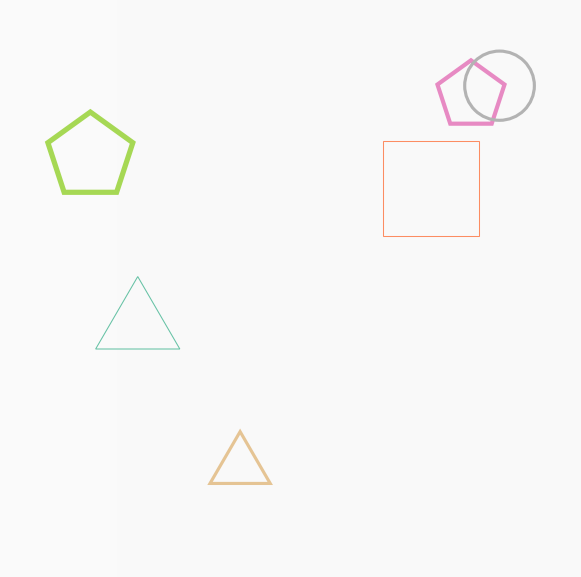[{"shape": "triangle", "thickness": 0.5, "radius": 0.42, "center": [0.237, 0.437]}, {"shape": "square", "thickness": 0.5, "radius": 0.41, "center": [0.741, 0.672]}, {"shape": "pentagon", "thickness": 2, "radius": 0.3, "center": [0.81, 0.834]}, {"shape": "pentagon", "thickness": 2.5, "radius": 0.38, "center": [0.155, 0.728]}, {"shape": "triangle", "thickness": 1.5, "radius": 0.3, "center": [0.413, 0.192]}, {"shape": "circle", "thickness": 1.5, "radius": 0.3, "center": [0.859, 0.851]}]